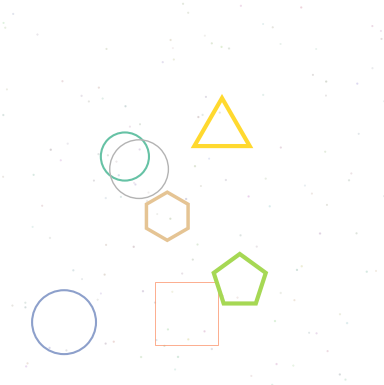[{"shape": "circle", "thickness": 1.5, "radius": 0.31, "center": [0.324, 0.593]}, {"shape": "square", "thickness": 0.5, "radius": 0.41, "center": [0.483, 0.186]}, {"shape": "circle", "thickness": 1.5, "radius": 0.42, "center": [0.166, 0.163]}, {"shape": "pentagon", "thickness": 3, "radius": 0.36, "center": [0.623, 0.269]}, {"shape": "triangle", "thickness": 3, "radius": 0.42, "center": [0.577, 0.662]}, {"shape": "hexagon", "thickness": 2.5, "radius": 0.31, "center": [0.434, 0.438]}, {"shape": "circle", "thickness": 1, "radius": 0.38, "center": [0.361, 0.561]}]